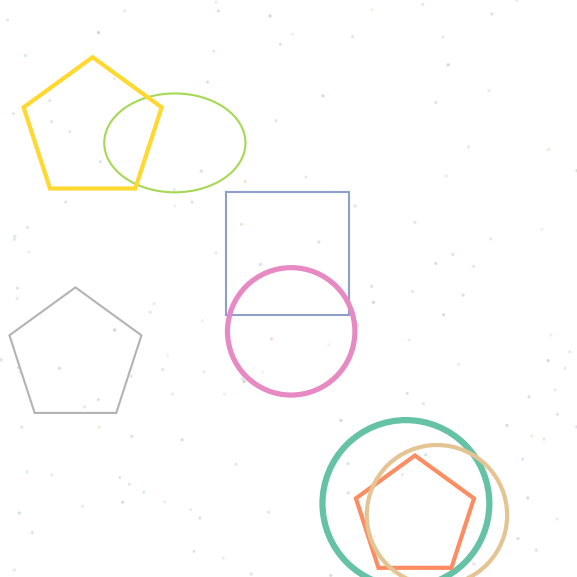[{"shape": "circle", "thickness": 3, "radius": 0.72, "center": [0.703, 0.127]}, {"shape": "pentagon", "thickness": 2, "radius": 0.54, "center": [0.719, 0.103]}, {"shape": "square", "thickness": 1, "radius": 0.53, "center": [0.497, 0.56]}, {"shape": "circle", "thickness": 2.5, "radius": 0.55, "center": [0.504, 0.425]}, {"shape": "oval", "thickness": 1, "radius": 0.61, "center": [0.303, 0.752]}, {"shape": "pentagon", "thickness": 2, "radius": 0.63, "center": [0.16, 0.774]}, {"shape": "circle", "thickness": 2, "radius": 0.61, "center": [0.757, 0.107]}, {"shape": "pentagon", "thickness": 1, "radius": 0.6, "center": [0.131, 0.381]}]